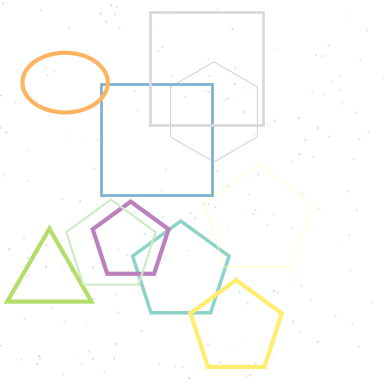[{"shape": "pentagon", "thickness": 2.5, "radius": 0.66, "center": [0.47, 0.294]}, {"shape": "pentagon", "thickness": 0.5, "radius": 0.74, "center": [0.67, 0.426]}, {"shape": "hexagon", "thickness": 0.5, "radius": 0.65, "center": [0.556, 0.709]}, {"shape": "square", "thickness": 2, "radius": 0.72, "center": [0.406, 0.638]}, {"shape": "oval", "thickness": 3, "radius": 0.55, "center": [0.169, 0.785]}, {"shape": "triangle", "thickness": 3, "radius": 0.63, "center": [0.128, 0.28]}, {"shape": "square", "thickness": 2, "radius": 0.73, "center": [0.536, 0.821]}, {"shape": "pentagon", "thickness": 3, "radius": 0.52, "center": [0.339, 0.373]}, {"shape": "pentagon", "thickness": 1.5, "radius": 0.61, "center": [0.288, 0.359]}, {"shape": "pentagon", "thickness": 3, "radius": 0.62, "center": [0.613, 0.148]}]